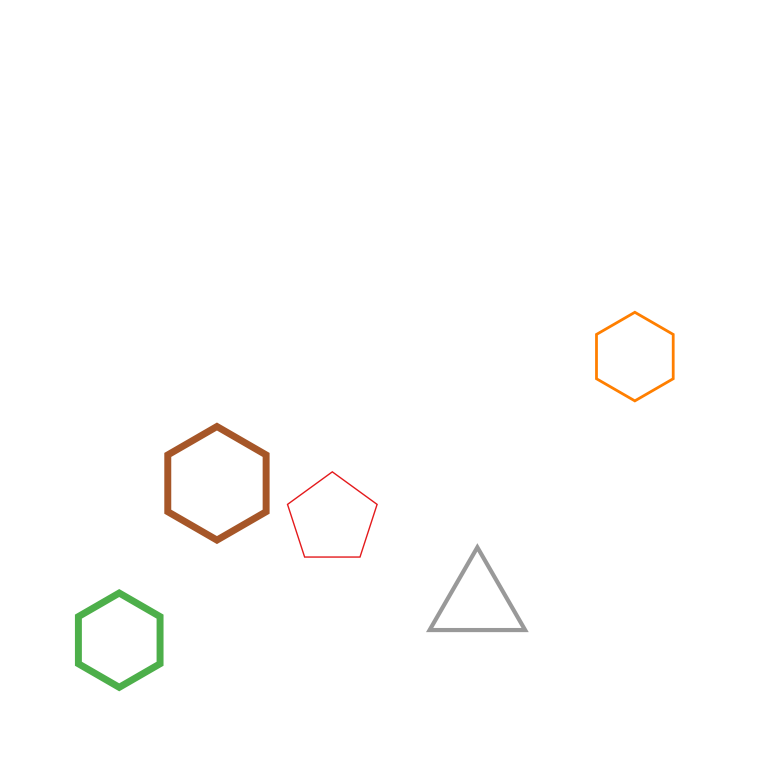[{"shape": "pentagon", "thickness": 0.5, "radius": 0.31, "center": [0.432, 0.326]}, {"shape": "hexagon", "thickness": 2.5, "radius": 0.31, "center": [0.155, 0.169]}, {"shape": "hexagon", "thickness": 1, "radius": 0.29, "center": [0.824, 0.537]}, {"shape": "hexagon", "thickness": 2.5, "radius": 0.37, "center": [0.282, 0.372]}, {"shape": "triangle", "thickness": 1.5, "radius": 0.36, "center": [0.62, 0.218]}]